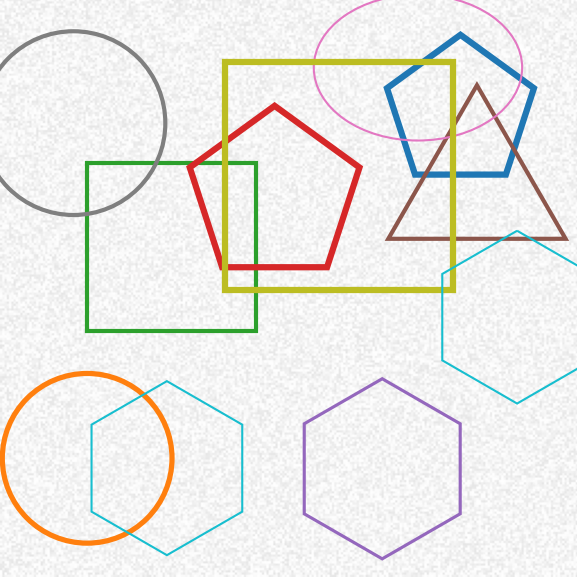[{"shape": "pentagon", "thickness": 3, "radius": 0.67, "center": [0.797, 0.805]}, {"shape": "circle", "thickness": 2.5, "radius": 0.73, "center": [0.151, 0.206]}, {"shape": "square", "thickness": 2, "radius": 0.73, "center": [0.297, 0.572]}, {"shape": "pentagon", "thickness": 3, "radius": 0.77, "center": [0.476, 0.661]}, {"shape": "hexagon", "thickness": 1.5, "radius": 0.78, "center": [0.662, 0.187]}, {"shape": "triangle", "thickness": 2, "radius": 0.89, "center": [0.826, 0.674]}, {"shape": "oval", "thickness": 1, "radius": 0.9, "center": [0.724, 0.882]}, {"shape": "circle", "thickness": 2, "radius": 0.8, "center": [0.127, 0.786]}, {"shape": "square", "thickness": 3, "radius": 0.98, "center": [0.587, 0.694]}, {"shape": "hexagon", "thickness": 1, "radius": 0.75, "center": [0.289, 0.188]}, {"shape": "hexagon", "thickness": 1, "radius": 0.75, "center": [0.895, 0.45]}]